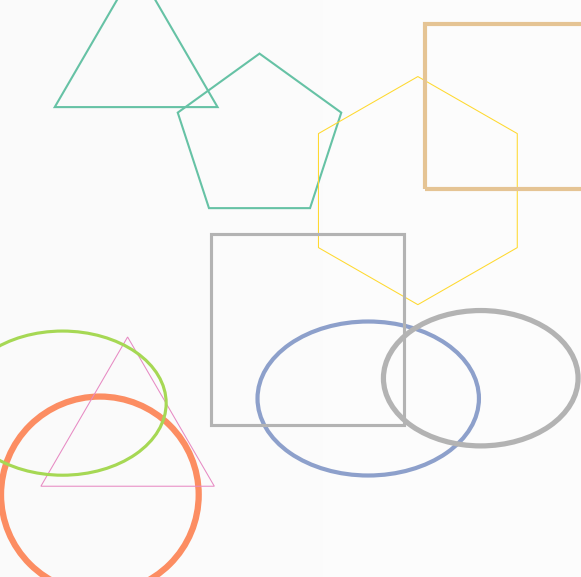[{"shape": "triangle", "thickness": 1, "radius": 0.81, "center": [0.234, 0.895]}, {"shape": "pentagon", "thickness": 1, "radius": 0.74, "center": [0.446, 0.758]}, {"shape": "circle", "thickness": 3, "radius": 0.85, "center": [0.172, 0.142]}, {"shape": "oval", "thickness": 2, "radius": 0.95, "center": [0.633, 0.309]}, {"shape": "triangle", "thickness": 0.5, "radius": 0.86, "center": [0.22, 0.243]}, {"shape": "oval", "thickness": 1.5, "radius": 0.89, "center": [0.108, 0.301]}, {"shape": "hexagon", "thickness": 0.5, "radius": 0.99, "center": [0.719, 0.669]}, {"shape": "square", "thickness": 2, "radius": 0.72, "center": [0.875, 0.814]}, {"shape": "square", "thickness": 1.5, "radius": 0.83, "center": [0.528, 0.429]}, {"shape": "oval", "thickness": 2.5, "radius": 0.84, "center": [0.827, 0.344]}]